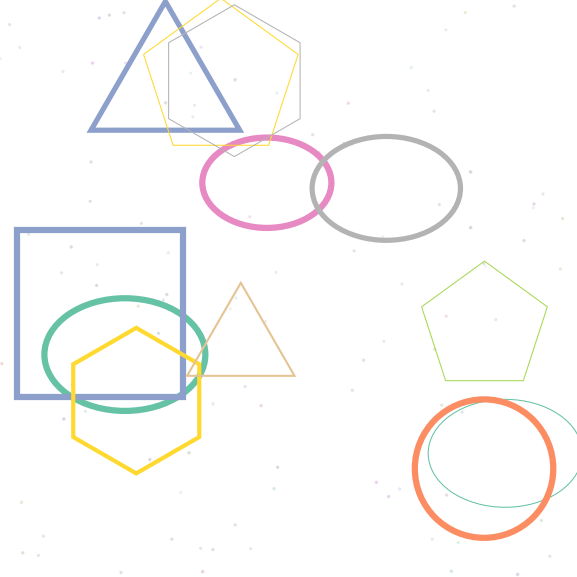[{"shape": "oval", "thickness": 3, "radius": 0.7, "center": [0.216, 0.385]}, {"shape": "oval", "thickness": 0.5, "radius": 0.67, "center": [0.875, 0.214]}, {"shape": "circle", "thickness": 3, "radius": 0.6, "center": [0.838, 0.188]}, {"shape": "triangle", "thickness": 2.5, "radius": 0.74, "center": [0.286, 0.848]}, {"shape": "square", "thickness": 3, "radius": 0.72, "center": [0.173, 0.456]}, {"shape": "oval", "thickness": 3, "radius": 0.56, "center": [0.462, 0.683]}, {"shape": "pentagon", "thickness": 0.5, "radius": 0.57, "center": [0.839, 0.433]}, {"shape": "pentagon", "thickness": 0.5, "radius": 0.7, "center": [0.382, 0.861]}, {"shape": "hexagon", "thickness": 2, "radius": 0.63, "center": [0.236, 0.305]}, {"shape": "triangle", "thickness": 1, "radius": 0.54, "center": [0.417, 0.402]}, {"shape": "oval", "thickness": 2.5, "radius": 0.64, "center": [0.669, 0.673]}, {"shape": "hexagon", "thickness": 0.5, "radius": 0.66, "center": [0.406, 0.859]}]